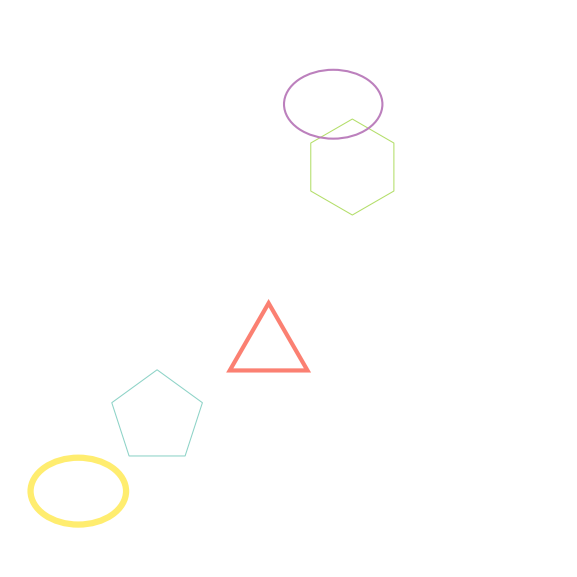[{"shape": "pentagon", "thickness": 0.5, "radius": 0.41, "center": [0.272, 0.276]}, {"shape": "triangle", "thickness": 2, "radius": 0.39, "center": [0.465, 0.397]}, {"shape": "hexagon", "thickness": 0.5, "radius": 0.42, "center": [0.61, 0.71]}, {"shape": "oval", "thickness": 1, "radius": 0.43, "center": [0.577, 0.819]}, {"shape": "oval", "thickness": 3, "radius": 0.41, "center": [0.136, 0.149]}]